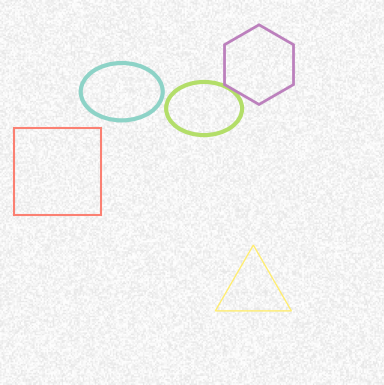[{"shape": "oval", "thickness": 3, "radius": 0.53, "center": [0.316, 0.762]}, {"shape": "square", "thickness": 1.5, "radius": 0.57, "center": [0.149, 0.554]}, {"shape": "oval", "thickness": 3, "radius": 0.49, "center": [0.53, 0.718]}, {"shape": "hexagon", "thickness": 2, "radius": 0.52, "center": [0.673, 0.832]}, {"shape": "triangle", "thickness": 1, "radius": 0.57, "center": [0.658, 0.249]}]